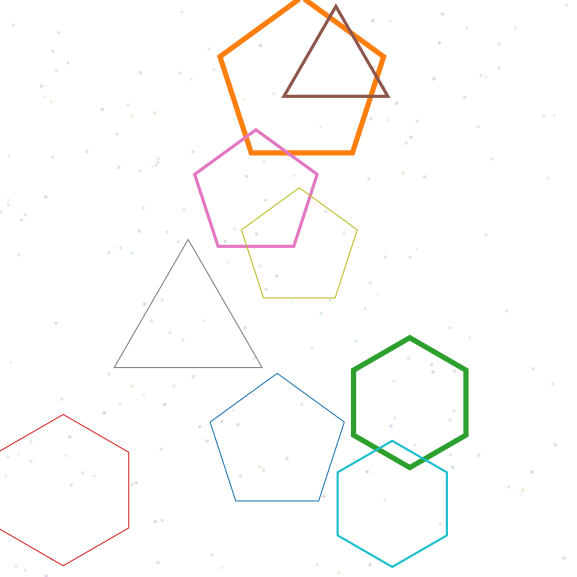[{"shape": "pentagon", "thickness": 0.5, "radius": 0.61, "center": [0.48, 0.231]}, {"shape": "pentagon", "thickness": 2.5, "radius": 0.75, "center": [0.523, 0.855]}, {"shape": "hexagon", "thickness": 2.5, "radius": 0.56, "center": [0.71, 0.302]}, {"shape": "hexagon", "thickness": 0.5, "radius": 0.65, "center": [0.109, 0.15]}, {"shape": "triangle", "thickness": 1.5, "radius": 0.52, "center": [0.582, 0.884]}, {"shape": "pentagon", "thickness": 1.5, "radius": 0.56, "center": [0.443, 0.663]}, {"shape": "triangle", "thickness": 0.5, "radius": 0.74, "center": [0.326, 0.437]}, {"shape": "pentagon", "thickness": 0.5, "radius": 0.53, "center": [0.518, 0.569]}, {"shape": "hexagon", "thickness": 1, "radius": 0.55, "center": [0.679, 0.127]}]